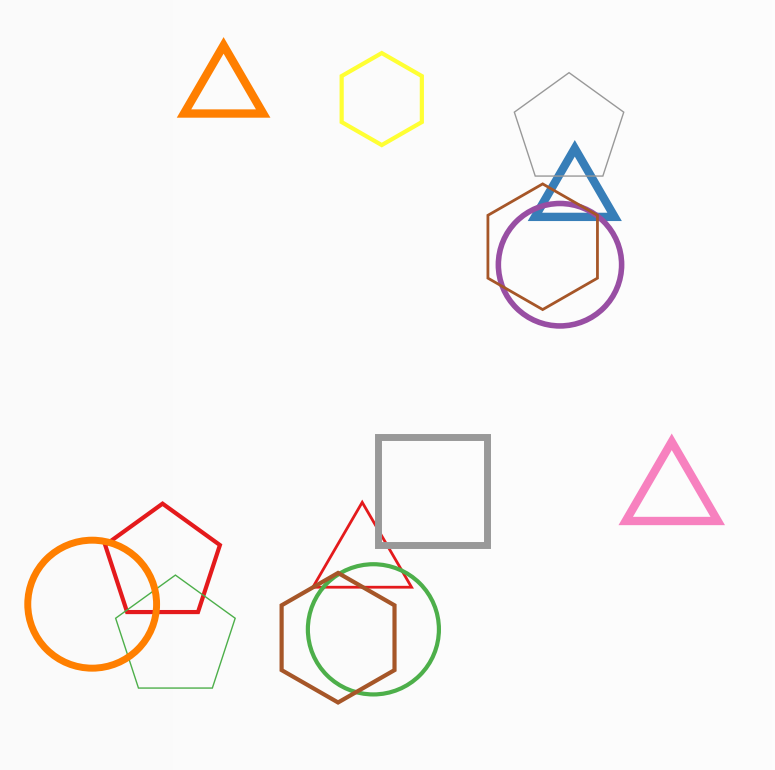[{"shape": "pentagon", "thickness": 1.5, "radius": 0.39, "center": [0.21, 0.268]}, {"shape": "triangle", "thickness": 1, "radius": 0.37, "center": [0.467, 0.274]}, {"shape": "triangle", "thickness": 3, "radius": 0.3, "center": [0.742, 0.748]}, {"shape": "pentagon", "thickness": 0.5, "radius": 0.41, "center": [0.226, 0.172]}, {"shape": "circle", "thickness": 1.5, "radius": 0.42, "center": [0.482, 0.183]}, {"shape": "circle", "thickness": 2, "radius": 0.4, "center": [0.723, 0.656]}, {"shape": "triangle", "thickness": 3, "radius": 0.29, "center": [0.289, 0.882]}, {"shape": "circle", "thickness": 2.5, "radius": 0.42, "center": [0.119, 0.215]}, {"shape": "hexagon", "thickness": 1.5, "radius": 0.3, "center": [0.493, 0.871]}, {"shape": "hexagon", "thickness": 1, "radius": 0.41, "center": [0.7, 0.68]}, {"shape": "hexagon", "thickness": 1.5, "radius": 0.42, "center": [0.436, 0.172]}, {"shape": "triangle", "thickness": 3, "radius": 0.34, "center": [0.867, 0.358]}, {"shape": "square", "thickness": 2.5, "radius": 0.35, "center": [0.558, 0.362]}, {"shape": "pentagon", "thickness": 0.5, "radius": 0.37, "center": [0.734, 0.831]}]